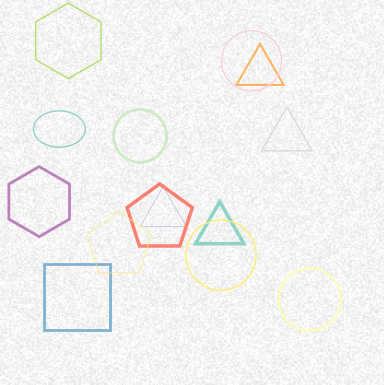[{"shape": "triangle", "thickness": 2.5, "radius": 0.36, "center": [0.571, 0.403]}, {"shape": "oval", "thickness": 1, "radius": 0.34, "center": [0.154, 0.665]}, {"shape": "circle", "thickness": 1.5, "radius": 0.41, "center": [0.805, 0.222]}, {"shape": "triangle", "thickness": 0.5, "radius": 0.35, "center": [0.424, 0.446]}, {"shape": "pentagon", "thickness": 2.5, "radius": 0.45, "center": [0.415, 0.433]}, {"shape": "square", "thickness": 2, "radius": 0.43, "center": [0.199, 0.228]}, {"shape": "triangle", "thickness": 1.5, "radius": 0.35, "center": [0.676, 0.815]}, {"shape": "hexagon", "thickness": 1, "radius": 0.49, "center": [0.177, 0.894]}, {"shape": "circle", "thickness": 1, "radius": 0.39, "center": [0.653, 0.842]}, {"shape": "triangle", "thickness": 1, "radius": 0.38, "center": [0.745, 0.646]}, {"shape": "hexagon", "thickness": 2, "radius": 0.45, "center": [0.102, 0.476]}, {"shape": "circle", "thickness": 2, "radius": 0.34, "center": [0.364, 0.647]}, {"shape": "pentagon", "thickness": 0.5, "radius": 0.44, "center": [0.309, 0.363]}, {"shape": "circle", "thickness": 1, "radius": 0.46, "center": [0.574, 0.337]}]